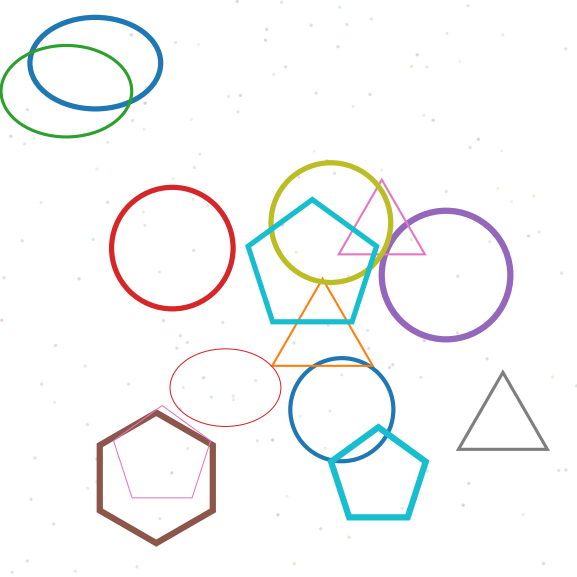[{"shape": "oval", "thickness": 2.5, "radius": 0.57, "center": [0.165, 0.89]}, {"shape": "circle", "thickness": 2, "radius": 0.45, "center": [0.592, 0.29]}, {"shape": "triangle", "thickness": 1, "radius": 0.5, "center": [0.558, 0.416]}, {"shape": "oval", "thickness": 1.5, "radius": 0.57, "center": [0.115, 0.841]}, {"shape": "circle", "thickness": 2.5, "radius": 0.53, "center": [0.298, 0.57]}, {"shape": "oval", "thickness": 0.5, "radius": 0.48, "center": [0.39, 0.328]}, {"shape": "circle", "thickness": 3, "radius": 0.56, "center": [0.772, 0.523]}, {"shape": "hexagon", "thickness": 3, "radius": 0.57, "center": [0.271, 0.172]}, {"shape": "pentagon", "thickness": 0.5, "radius": 0.44, "center": [0.281, 0.209]}, {"shape": "triangle", "thickness": 1, "radius": 0.43, "center": [0.661, 0.602]}, {"shape": "triangle", "thickness": 1.5, "radius": 0.44, "center": [0.871, 0.265]}, {"shape": "circle", "thickness": 2.5, "radius": 0.52, "center": [0.573, 0.614]}, {"shape": "pentagon", "thickness": 2.5, "radius": 0.58, "center": [0.541, 0.537]}, {"shape": "pentagon", "thickness": 3, "radius": 0.43, "center": [0.655, 0.173]}]